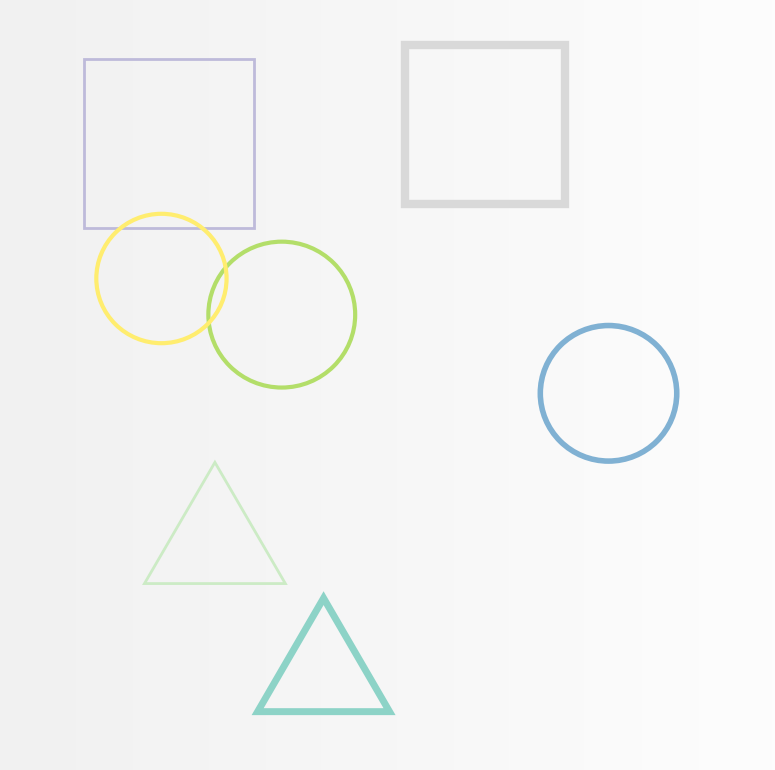[{"shape": "triangle", "thickness": 2.5, "radius": 0.49, "center": [0.418, 0.125]}, {"shape": "square", "thickness": 1, "radius": 0.55, "center": [0.218, 0.813]}, {"shape": "circle", "thickness": 2, "radius": 0.44, "center": [0.785, 0.489]}, {"shape": "circle", "thickness": 1.5, "radius": 0.47, "center": [0.364, 0.591]}, {"shape": "square", "thickness": 3, "radius": 0.52, "center": [0.625, 0.838]}, {"shape": "triangle", "thickness": 1, "radius": 0.52, "center": [0.277, 0.295]}, {"shape": "circle", "thickness": 1.5, "radius": 0.42, "center": [0.208, 0.638]}]